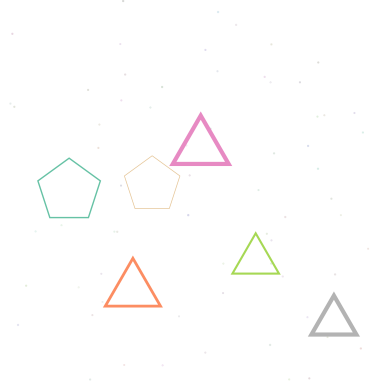[{"shape": "pentagon", "thickness": 1, "radius": 0.43, "center": [0.18, 0.504]}, {"shape": "triangle", "thickness": 2, "radius": 0.41, "center": [0.345, 0.246]}, {"shape": "triangle", "thickness": 3, "radius": 0.42, "center": [0.521, 0.616]}, {"shape": "triangle", "thickness": 1.5, "radius": 0.35, "center": [0.664, 0.324]}, {"shape": "pentagon", "thickness": 0.5, "radius": 0.38, "center": [0.395, 0.52]}, {"shape": "triangle", "thickness": 3, "radius": 0.34, "center": [0.867, 0.165]}]